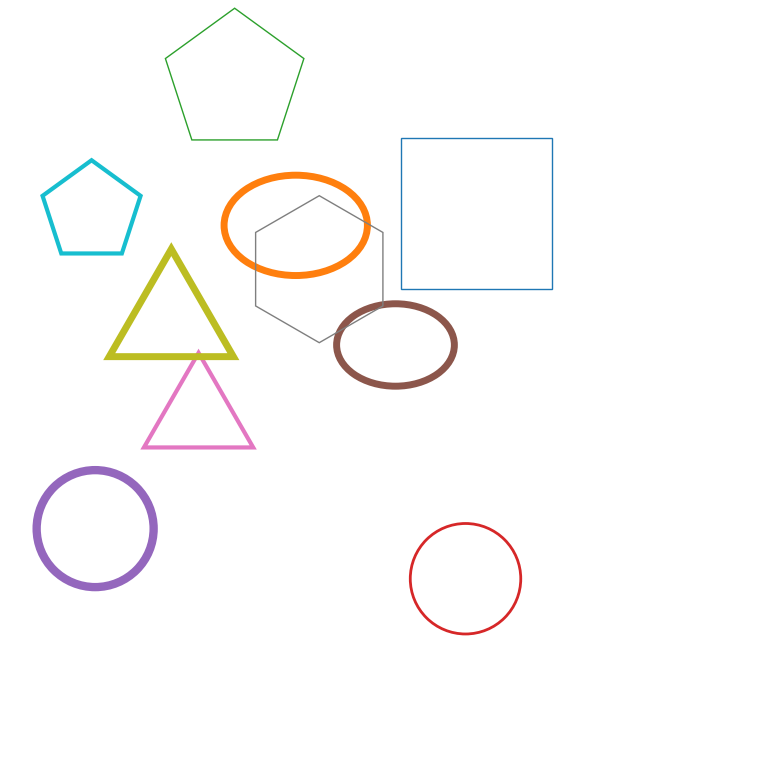[{"shape": "square", "thickness": 0.5, "radius": 0.49, "center": [0.619, 0.722]}, {"shape": "oval", "thickness": 2.5, "radius": 0.47, "center": [0.384, 0.707]}, {"shape": "pentagon", "thickness": 0.5, "radius": 0.47, "center": [0.305, 0.895]}, {"shape": "circle", "thickness": 1, "radius": 0.36, "center": [0.605, 0.248]}, {"shape": "circle", "thickness": 3, "radius": 0.38, "center": [0.124, 0.313]}, {"shape": "oval", "thickness": 2.5, "radius": 0.38, "center": [0.514, 0.552]}, {"shape": "triangle", "thickness": 1.5, "radius": 0.41, "center": [0.258, 0.46]}, {"shape": "hexagon", "thickness": 0.5, "radius": 0.48, "center": [0.415, 0.65]}, {"shape": "triangle", "thickness": 2.5, "radius": 0.47, "center": [0.222, 0.583]}, {"shape": "pentagon", "thickness": 1.5, "radius": 0.33, "center": [0.119, 0.725]}]